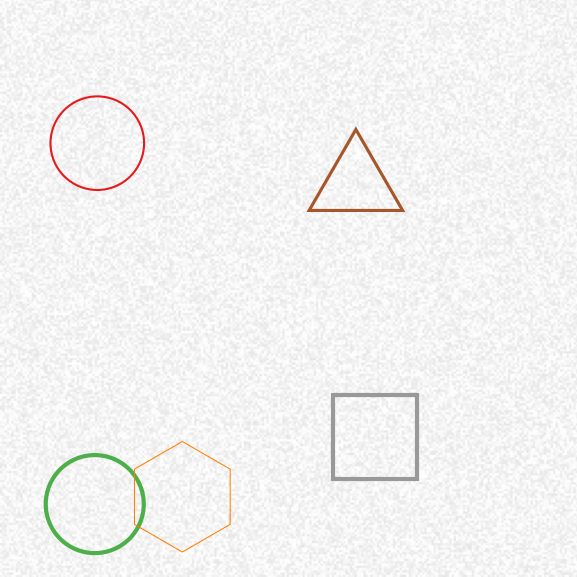[{"shape": "circle", "thickness": 1, "radius": 0.41, "center": [0.168, 0.751]}, {"shape": "circle", "thickness": 2, "radius": 0.42, "center": [0.164, 0.126]}, {"shape": "hexagon", "thickness": 0.5, "radius": 0.48, "center": [0.316, 0.139]}, {"shape": "triangle", "thickness": 1.5, "radius": 0.47, "center": [0.616, 0.681]}, {"shape": "square", "thickness": 2, "radius": 0.36, "center": [0.649, 0.242]}]